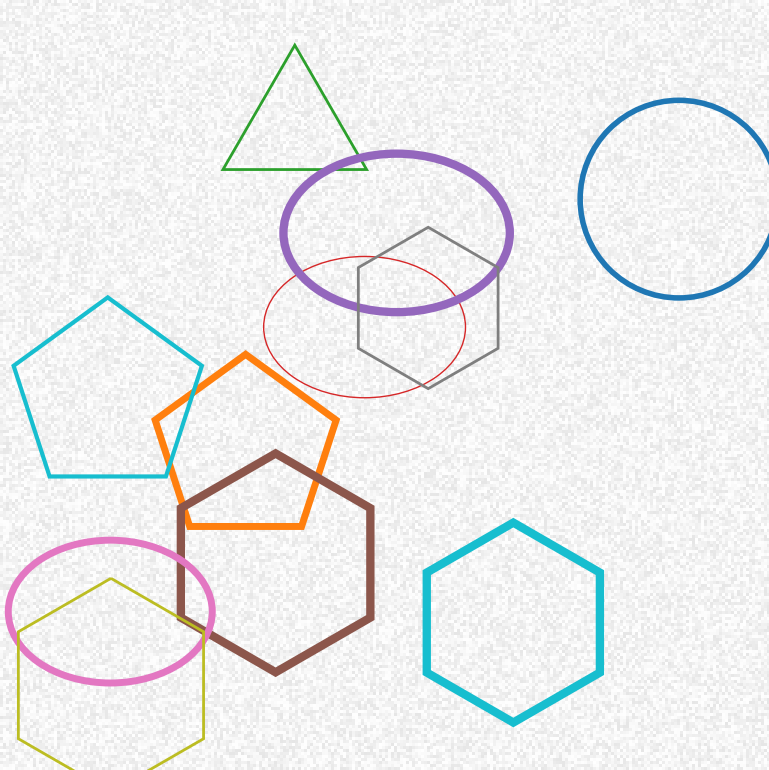[{"shape": "circle", "thickness": 2, "radius": 0.64, "center": [0.882, 0.741]}, {"shape": "pentagon", "thickness": 2.5, "radius": 0.62, "center": [0.319, 0.416]}, {"shape": "triangle", "thickness": 1, "radius": 0.54, "center": [0.383, 0.834]}, {"shape": "oval", "thickness": 0.5, "radius": 0.66, "center": [0.473, 0.575]}, {"shape": "oval", "thickness": 3, "radius": 0.73, "center": [0.515, 0.698]}, {"shape": "hexagon", "thickness": 3, "radius": 0.71, "center": [0.358, 0.269]}, {"shape": "oval", "thickness": 2.5, "radius": 0.66, "center": [0.143, 0.206]}, {"shape": "hexagon", "thickness": 1, "radius": 0.52, "center": [0.556, 0.6]}, {"shape": "hexagon", "thickness": 1, "radius": 0.69, "center": [0.144, 0.11]}, {"shape": "hexagon", "thickness": 3, "radius": 0.65, "center": [0.667, 0.191]}, {"shape": "pentagon", "thickness": 1.5, "radius": 0.64, "center": [0.14, 0.485]}]